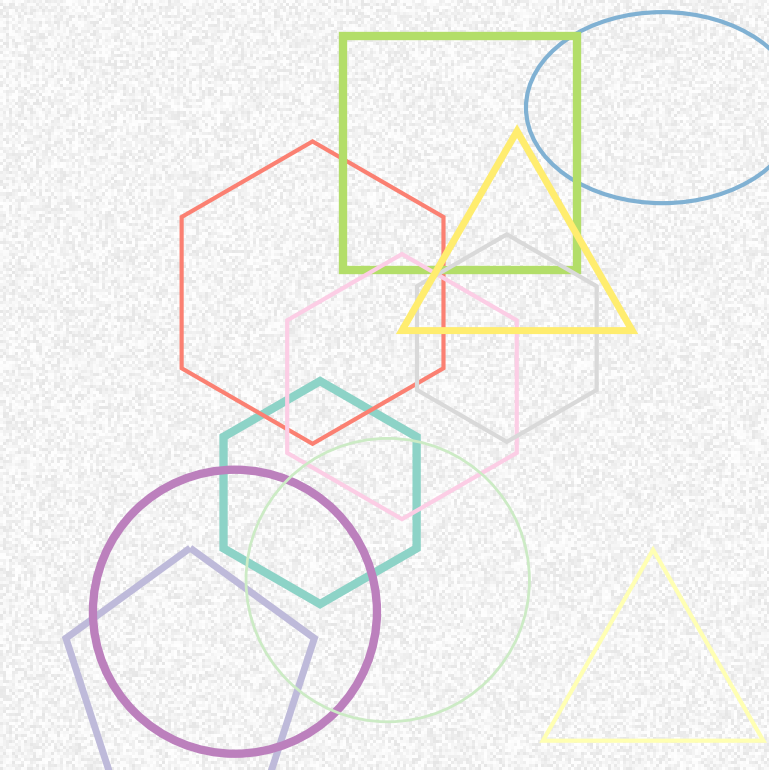[{"shape": "hexagon", "thickness": 3, "radius": 0.72, "center": [0.416, 0.36]}, {"shape": "triangle", "thickness": 1.5, "radius": 0.83, "center": [0.848, 0.121]}, {"shape": "pentagon", "thickness": 2.5, "radius": 0.85, "center": [0.247, 0.119]}, {"shape": "hexagon", "thickness": 1.5, "radius": 0.98, "center": [0.406, 0.62]}, {"shape": "oval", "thickness": 1.5, "radius": 0.89, "center": [0.86, 0.86]}, {"shape": "square", "thickness": 3, "radius": 0.76, "center": [0.598, 0.801]}, {"shape": "hexagon", "thickness": 1.5, "radius": 0.86, "center": [0.522, 0.498]}, {"shape": "hexagon", "thickness": 1.5, "radius": 0.67, "center": [0.658, 0.561]}, {"shape": "circle", "thickness": 3, "radius": 0.92, "center": [0.305, 0.206]}, {"shape": "circle", "thickness": 1, "radius": 0.92, "center": [0.504, 0.247]}, {"shape": "triangle", "thickness": 2.5, "radius": 0.86, "center": [0.672, 0.657]}]